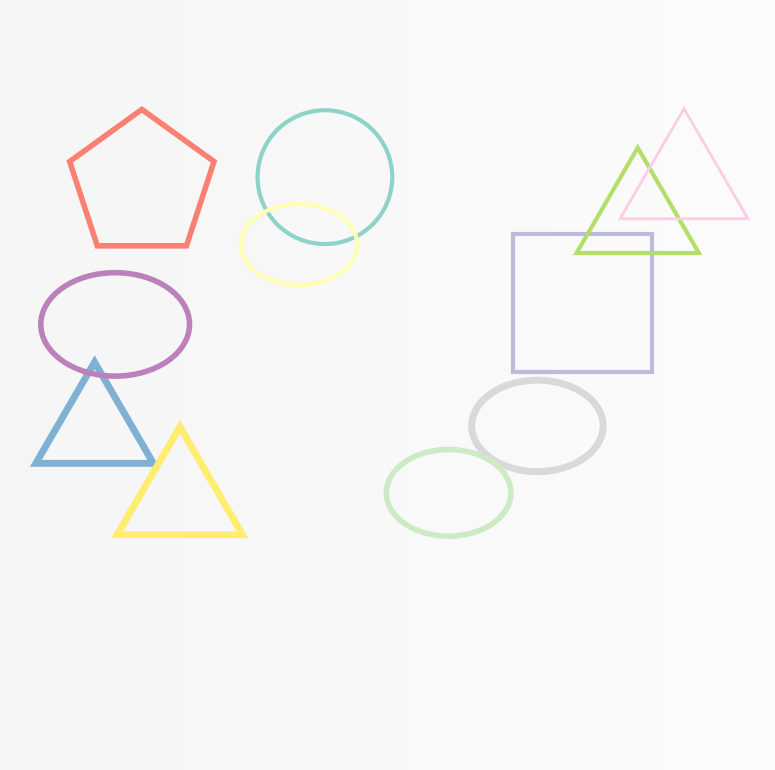[{"shape": "circle", "thickness": 1.5, "radius": 0.43, "center": [0.419, 0.77]}, {"shape": "oval", "thickness": 1.5, "radius": 0.38, "center": [0.386, 0.682]}, {"shape": "square", "thickness": 1.5, "radius": 0.45, "center": [0.752, 0.607]}, {"shape": "pentagon", "thickness": 2, "radius": 0.49, "center": [0.183, 0.76]}, {"shape": "triangle", "thickness": 2.5, "radius": 0.44, "center": [0.122, 0.442]}, {"shape": "triangle", "thickness": 1.5, "radius": 0.46, "center": [0.823, 0.717]}, {"shape": "triangle", "thickness": 1, "radius": 0.48, "center": [0.883, 0.764]}, {"shape": "oval", "thickness": 2.5, "radius": 0.42, "center": [0.693, 0.447]}, {"shape": "oval", "thickness": 2, "radius": 0.48, "center": [0.149, 0.579]}, {"shape": "oval", "thickness": 2, "radius": 0.4, "center": [0.579, 0.36]}, {"shape": "triangle", "thickness": 2.5, "radius": 0.47, "center": [0.232, 0.352]}]